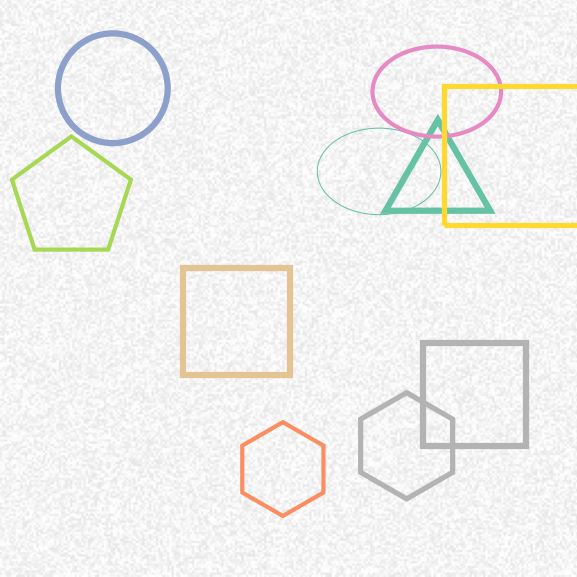[{"shape": "oval", "thickness": 0.5, "radius": 0.54, "center": [0.656, 0.702]}, {"shape": "triangle", "thickness": 3, "radius": 0.52, "center": [0.758, 0.687]}, {"shape": "hexagon", "thickness": 2, "radius": 0.41, "center": [0.49, 0.187]}, {"shape": "circle", "thickness": 3, "radius": 0.48, "center": [0.195, 0.846]}, {"shape": "oval", "thickness": 2, "radius": 0.56, "center": [0.756, 0.841]}, {"shape": "pentagon", "thickness": 2, "radius": 0.54, "center": [0.124, 0.655]}, {"shape": "square", "thickness": 2.5, "radius": 0.6, "center": [0.888, 0.73]}, {"shape": "square", "thickness": 3, "radius": 0.46, "center": [0.41, 0.442]}, {"shape": "square", "thickness": 3, "radius": 0.45, "center": [0.822, 0.316]}, {"shape": "hexagon", "thickness": 2.5, "radius": 0.46, "center": [0.704, 0.227]}]